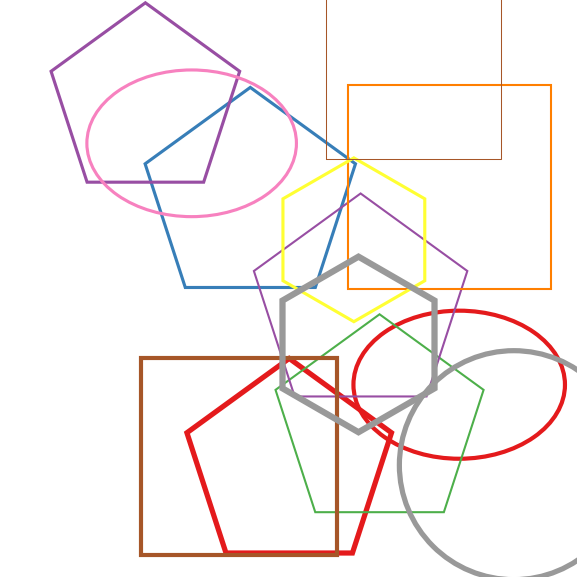[{"shape": "oval", "thickness": 2, "radius": 0.92, "center": [0.795, 0.333]}, {"shape": "pentagon", "thickness": 2.5, "radius": 0.93, "center": [0.501, 0.192]}, {"shape": "pentagon", "thickness": 1.5, "radius": 0.96, "center": [0.433, 0.656]}, {"shape": "pentagon", "thickness": 1, "radius": 0.95, "center": [0.657, 0.265]}, {"shape": "pentagon", "thickness": 1.5, "radius": 0.86, "center": [0.252, 0.823]}, {"shape": "pentagon", "thickness": 1, "radius": 0.97, "center": [0.624, 0.47]}, {"shape": "square", "thickness": 1, "radius": 0.88, "center": [0.778, 0.676]}, {"shape": "hexagon", "thickness": 1.5, "radius": 0.71, "center": [0.613, 0.584]}, {"shape": "square", "thickness": 2, "radius": 0.85, "center": [0.414, 0.208]}, {"shape": "square", "thickness": 0.5, "radius": 0.76, "center": [0.716, 0.875]}, {"shape": "oval", "thickness": 1.5, "radius": 0.91, "center": [0.332, 0.751]}, {"shape": "hexagon", "thickness": 3, "radius": 0.76, "center": [0.621, 0.403]}, {"shape": "circle", "thickness": 2.5, "radius": 0.99, "center": [0.89, 0.194]}]